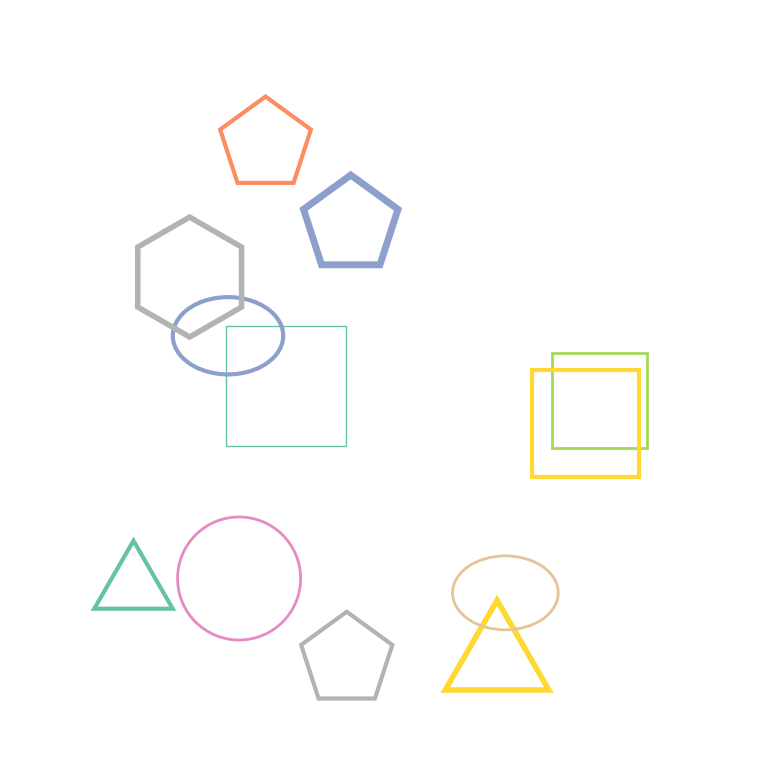[{"shape": "triangle", "thickness": 1.5, "radius": 0.29, "center": [0.173, 0.239]}, {"shape": "square", "thickness": 0.5, "radius": 0.39, "center": [0.372, 0.499]}, {"shape": "pentagon", "thickness": 1.5, "radius": 0.31, "center": [0.345, 0.813]}, {"shape": "oval", "thickness": 1.5, "radius": 0.36, "center": [0.296, 0.564]}, {"shape": "pentagon", "thickness": 2.5, "radius": 0.32, "center": [0.456, 0.708]}, {"shape": "circle", "thickness": 1, "radius": 0.4, "center": [0.311, 0.249]}, {"shape": "square", "thickness": 1, "radius": 0.31, "center": [0.779, 0.48]}, {"shape": "square", "thickness": 1.5, "radius": 0.35, "center": [0.76, 0.45]}, {"shape": "triangle", "thickness": 2, "radius": 0.39, "center": [0.646, 0.143]}, {"shape": "oval", "thickness": 1, "radius": 0.34, "center": [0.656, 0.23]}, {"shape": "pentagon", "thickness": 1.5, "radius": 0.31, "center": [0.45, 0.143]}, {"shape": "hexagon", "thickness": 2, "radius": 0.39, "center": [0.246, 0.64]}]